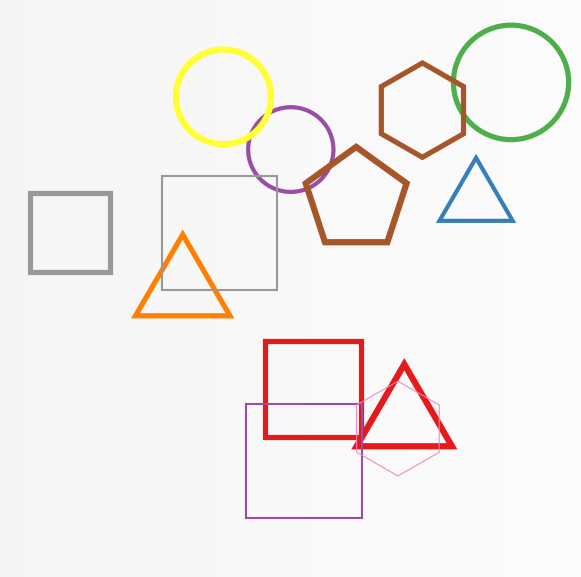[{"shape": "square", "thickness": 2.5, "radius": 0.41, "center": [0.538, 0.326]}, {"shape": "triangle", "thickness": 3, "radius": 0.47, "center": [0.696, 0.274]}, {"shape": "triangle", "thickness": 2, "radius": 0.36, "center": [0.819, 0.653]}, {"shape": "circle", "thickness": 2.5, "radius": 0.5, "center": [0.879, 0.856]}, {"shape": "square", "thickness": 1, "radius": 0.5, "center": [0.523, 0.201]}, {"shape": "circle", "thickness": 2, "radius": 0.37, "center": [0.5, 0.74]}, {"shape": "triangle", "thickness": 2.5, "radius": 0.47, "center": [0.314, 0.499]}, {"shape": "circle", "thickness": 3, "radius": 0.41, "center": [0.384, 0.831]}, {"shape": "pentagon", "thickness": 3, "radius": 0.46, "center": [0.613, 0.654]}, {"shape": "hexagon", "thickness": 2.5, "radius": 0.41, "center": [0.727, 0.808]}, {"shape": "hexagon", "thickness": 0.5, "radius": 0.41, "center": [0.685, 0.257]}, {"shape": "square", "thickness": 1, "radius": 0.49, "center": [0.378, 0.596]}, {"shape": "square", "thickness": 2.5, "radius": 0.34, "center": [0.12, 0.596]}]